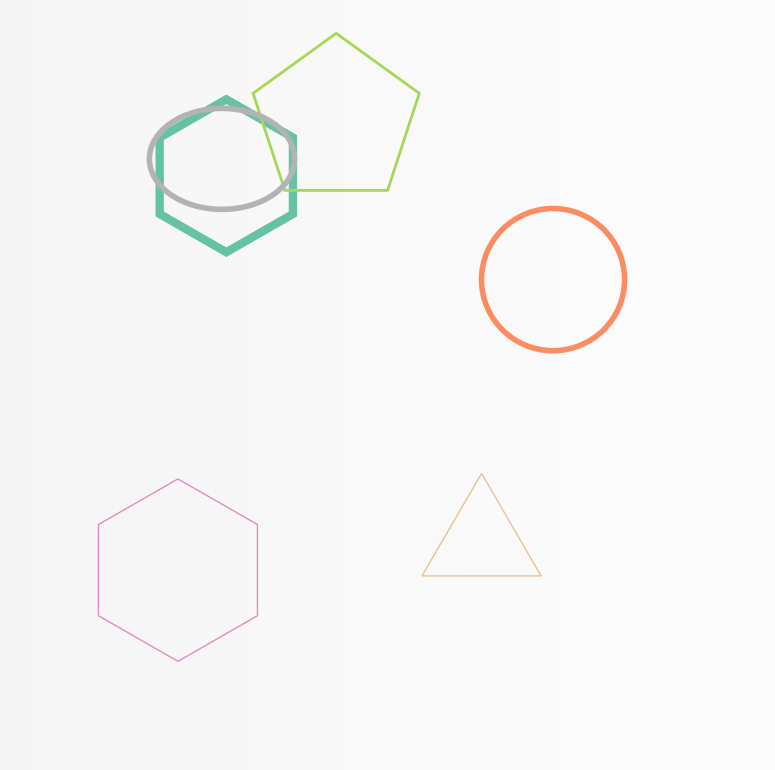[{"shape": "hexagon", "thickness": 3, "radius": 0.5, "center": [0.292, 0.772]}, {"shape": "circle", "thickness": 2, "radius": 0.46, "center": [0.714, 0.637]}, {"shape": "hexagon", "thickness": 0.5, "radius": 0.59, "center": [0.23, 0.26]}, {"shape": "pentagon", "thickness": 1, "radius": 0.56, "center": [0.434, 0.844]}, {"shape": "triangle", "thickness": 0.5, "radius": 0.44, "center": [0.621, 0.296]}, {"shape": "oval", "thickness": 2, "radius": 0.47, "center": [0.286, 0.794]}]